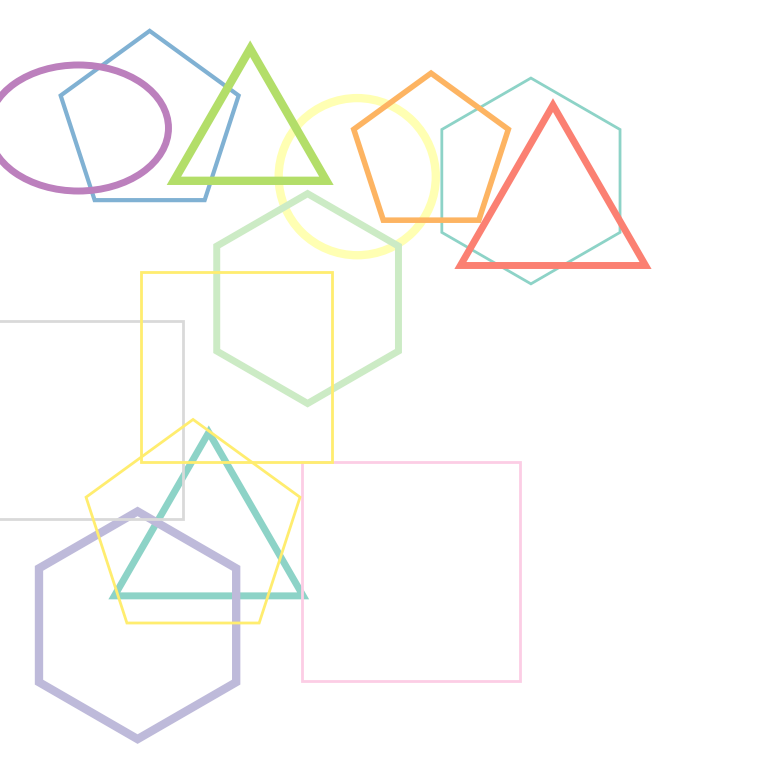[{"shape": "hexagon", "thickness": 1, "radius": 0.67, "center": [0.69, 0.765]}, {"shape": "triangle", "thickness": 2.5, "radius": 0.71, "center": [0.271, 0.297]}, {"shape": "circle", "thickness": 3, "radius": 0.51, "center": [0.464, 0.771]}, {"shape": "hexagon", "thickness": 3, "radius": 0.74, "center": [0.179, 0.188]}, {"shape": "triangle", "thickness": 2.5, "radius": 0.69, "center": [0.718, 0.725]}, {"shape": "pentagon", "thickness": 1.5, "radius": 0.61, "center": [0.194, 0.838]}, {"shape": "pentagon", "thickness": 2, "radius": 0.53, "center": [0.56, 0.799]}, {"shape": "triangle", "thickness": 3, "radius": 0.57, "center": [0.325, 0.822]}, {"shape": "square", "thickness": 1, "radius": 0.71, "center": [0.534, 0.258]}, {"shape": "square", "thickness": 1, "radius": 0.64, "center": [0.109, 0.454]}, {"shape": "oval", "thickness": 2.5, "radius": 0.58, "center": [0.102, 0.834]}, {"shape": "hexagon", "thickness": 2.5, "radius": 0.68, "center": [0.399, 0.612]}, {"shape": "pentagon", "thickness": 1, "radius": 0.73, "center": [0.251, 0.309]}, {"shape": "square", "thickness": 1, "radius": 0.62, "center": [0.307, 0.523]}]